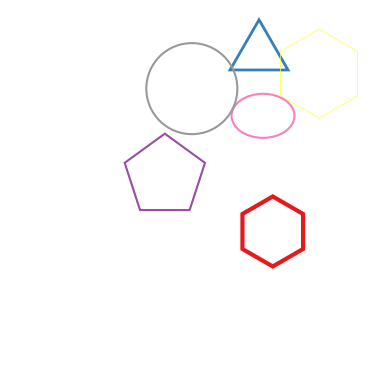[{"shape": "hexagon", "thickness": 3, "radius": 0.45, "center": [0.708, 0.399]}, {"shape": "triangle", "thickness": 2, "radius": 0.43, "center": [0.673, 0.862]}, {"shape": "pentagon", "thickness": 1.5, "radius": 0.55, "center": [0.428, 0.543]}, {"shape": "hexagon", "thickness": 0.5, "radius": 0.58, "center": [0.829, 0.809]}, {"shape": "oval", "thickness": 1.5, "radius": 0.41, "center": [0.683, 0.699]}, {"shape": "circle", "thickness": 1.5, "radius": 0.59, "center": [0.498, 0.77]}]